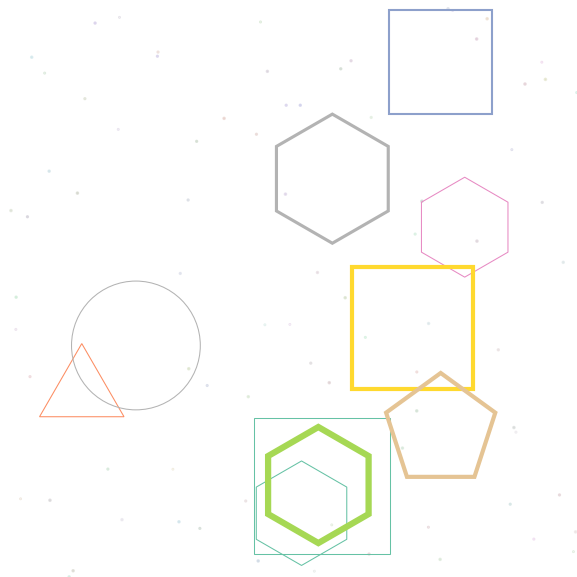[{"shape": "hexagon", "thickness": 0.5, "radius": 0.45, "center": [0.522, 0.11]}, {"shape": "square", "thickness": 0.5, "radius": 0.59, "center": [0.558, 0.158]}, {"shape": "triangle", "thickness": 0.5, "radius": 0.42, "center": [0.142, 0.32]}, {"shape": "square", "thickness": 1, "radius": 0.45, "center": [0.763, 0.892]}, {"shape": "hexagon", "thickness": 0.5, "radius": 0.43, "center": [0.805, 0.606]}, {"shape": "hexagon", "thickness": 3, "radius": 0.5, "center": [0.551, 0.159]}, {"shape": "square", "thickness": 2, "radius": 0.53, "center": [0.714, 0.431]}, {"shape": "pentagon", "thickness": 2, "radius": 0.5, "center": [0.763, 0.254]}, {"shape": "hexagon", "thickness": 1.5, "radius": 0.56, "center": [0.575, 0.69]}, {"shape": "circle", "thickness": 0.5, "radius": 0.56, "center": [0.235, 0.401]}]